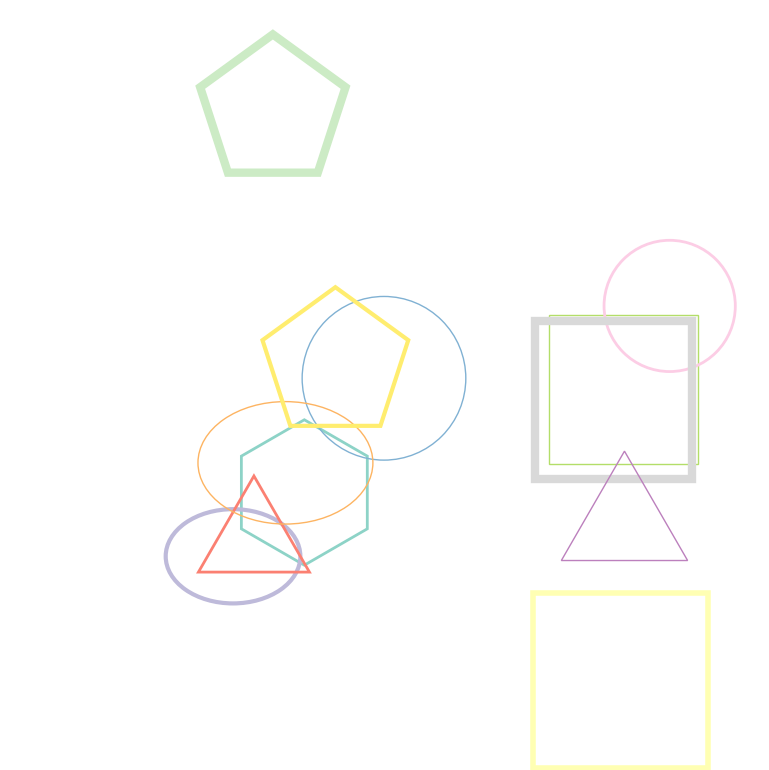[{"shape": "hexagon", "thickness": 1, "radius": 0.47, "center": [0.395, 0.36]}, {"shape": "square", "thickness": 2, "radius": 0.57, "center": [0.806, 0.117]}, {"shape": "oval", "thickness": 1.5, "radius": 0.44, "center": [0.303, 0.278]}, {"shape": "triangle", "thickness": 1, "radius": 0.42, "center": [0.33, 0.299]}, {"shape": "circle", "thickness": 0.5, "radius": 0.53, "center": [0.499, 0.509]}, {"shape": "oval", "thickness": 0.5, "radius": 0.57, "center": [0.371, 0.399]}, {"shape": "square", "thickness": 0.5, "radius": 0.48, "center": [0.81, 0.494]}, {"shape": "circle", "thickness": 1, "radius": 0.43, "center": [0.87, 0.603]}, {"shape": "square", "thickness": 3, "radius": 0.51, "center": [0.797, 0.48]}, {"shape": "triangle", "thickness": 0.5, "radius": 0.47, "center": [0.811, 0.319]}, {"shape": "pentagon", "thickness": 3, "radius": 0.5, "center": [0.354, 0.856]}, {"shape": "pentagon", "thickness": 1.5, "radius": 0.5, "center": [0.436, 0.527]}]